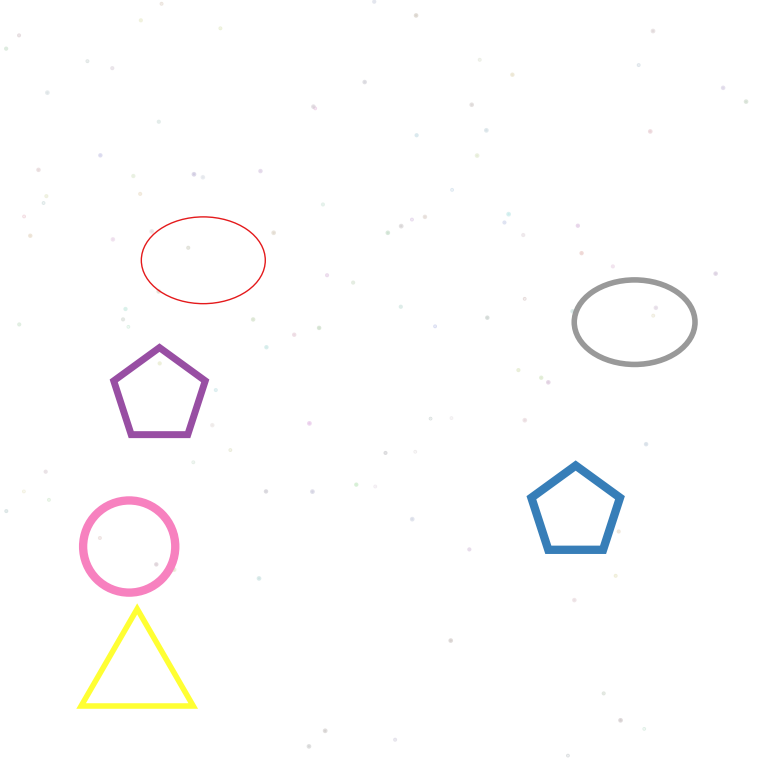[{"shape": "oval", "thickness": 0.5, "radius": 0.4, "center": [0.264, 0.662]}, {"shape": "pentagon", "thickness": 3, "radius": 0.3, "center": [0.748, 0.335]}, {"shape": "pentagon", "thickness": 2.5, "radius": 0.31, "center": [0.207, 0.486]}, {"shape": "triangle", "thickness": 2, "radius": 0.42, "center": [0.178, 0.125]}, {"shape": "circle", "thickness": 3, "radius": 0.3, "center": [0.168, 0.29]}, {"shape": "oval", "thickness": 2, "radius": 0.39, "center": [0.824, 0.582]}]